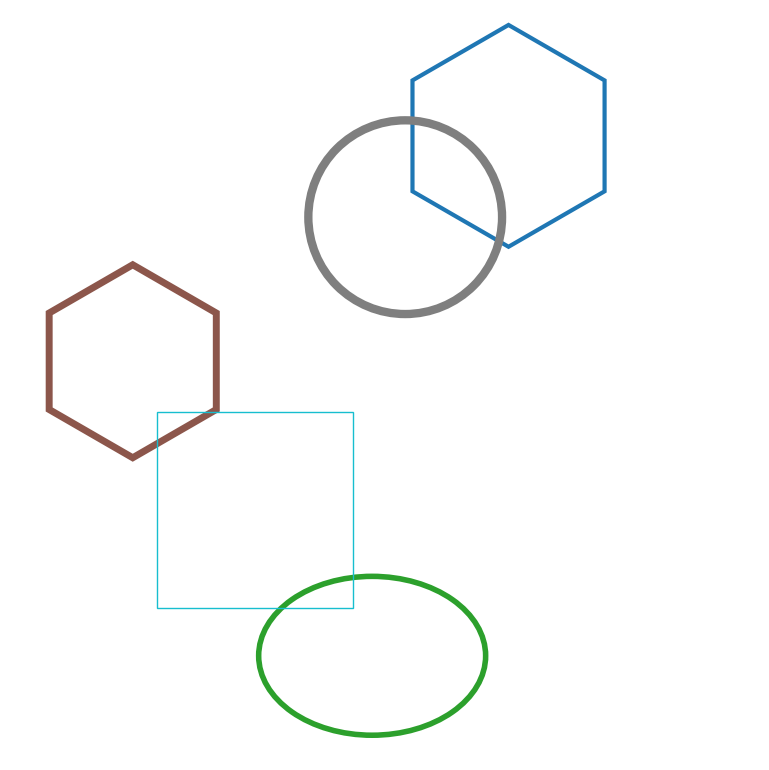[{"shape": "hexagon", "thickness": 1.5, "radius": 0.72, "center": [0.66, 0.824]}, {"shape": "oval", "thickness": 2, "radius": 0.74, "center": [0.483, 0.148]}, {"shape": "hexagon", "thickness": 2.5, "radius": 0.63, "center": [0.172, 0.531]}, {"shape": "circle", "thickness": 3, "radius": 0.63, "center": [0.526, 0.718]}, {"shape": "square", "thickness": 0.5, "radius": 0.63, "center": [0.331, 0.338]}]